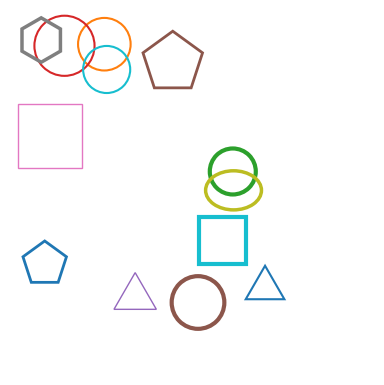[{"shape": "pentagon", "thickness": 2, "radius": 0.3, "center": [0.116, 0.315]}, {"shape": "triangle", "thickness": 1.5, "radius": 0.29, "center": [0.688, 0.252]}, {"shape": "circle", "thickness": 1.5, "radius": 0.34, "center": [0.271, 0.885]}, {"shape": "circle", "thickness": 3, "radius": 0.3, "center": [0.605, 0.555]}, {"shape": "circle", "thickness": 1.5, "radius": 0.39, "center": [0.167, 0.881]}, {"shape": "triangle", "thickness": 1, "radius": 0.32, "center": [0.351, 0.228]}, {"shape": "pentagon", "thickness": 2, "radius": 0.41, "center": [0.449, 0.838]}, {"shape": "circle", "thickness": 3, "radius": 0.34, "center": [0.514, 0.214]}, {"shape": "square", "thickness": 1, "radius": 0.42, "center": [0.13, 0.646]}, {"shape": "hexagon", "thickness": 2.5, "radius": 0.29, "center": [0.107, 0.896]}, {"shape": "oval", "thickness": 2.5, "radius": 0.36, "center": [0.607, 0.506]}, {"shape": "square", "thickness": 3, "radius": 0.31, "center": [0.578, 0.375]}, {"shape": "circle", "thickness": 1.5, "radius": 0.31, "center": [0.277, 0.82]}]